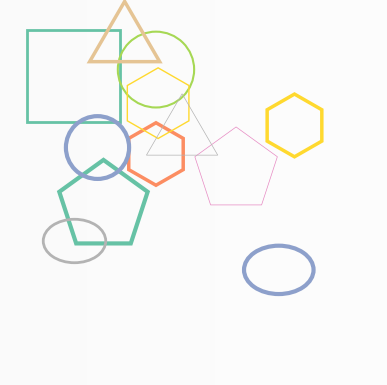[{"shape": "pentagon", "thickness": 3, "radius": 0.6, "center": [0.267, 0.465]}, {"shape": "square", "thickness": 2, "radius": 0.6, "center": [0.191, 0.802]}, {"shape": "hexagon", "thickness": 2.5, "radius": 0.41, "center": [0.403, 0.6]}, {"shape": "circle", "thickness": 3, "radius": 0.41, "center": [0.252, 0.617]}, {"shape": "oval", "thickness": 3, "radius": 0.45, "center": [0.719, 0.299]}, {"shape": "pentagon", "thickness": 0.5, "radius": 0.56, "center": [0.609, 0.558]}, {"shape": "circle", "thickness": 1.5, "radius": 0.49, "center": [0.403, 0.819]}, {"shape": "hexagon", "thickness": 2.5, "radius": 0.41, "center": [0.76, 0.674]}, {"shape": "hexagon", "thickness": 1, "radius": 0.46, "center": [0.408, 0.732]}, {"shape": "triangle", "thickness": 2.5, "radius": 0.52, "center": [0.322, 0.892]}, {"shape": "triangle", "thickness": 0.5, "radius": 0.53, "center": [0.47, 0.65]}, {"shape": "oval", "thickness": 2, "radius": 0.4, "center": [0.192, 0.374]}]